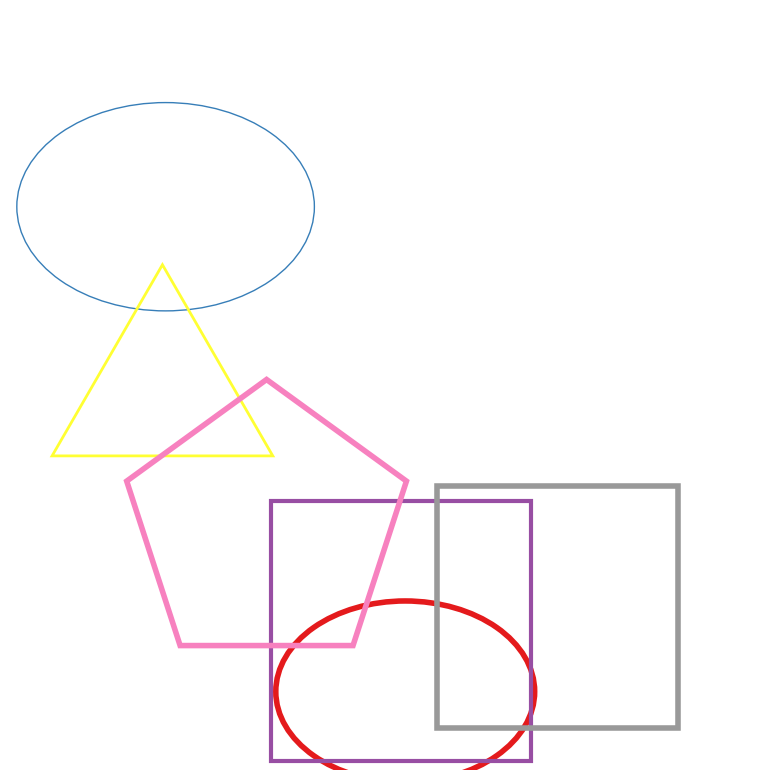[{"shape": "oval", "thickness": 2, "radius": 0.84, "center": [0.526, 0.102]}, {"shape": "oval", "thickness": 0.5, "radius": 0.97, "center": [0.215, 0.732]}, {"shape": "square", "thickness": 1.5, "radius": 0.85, "center": [0.521, 0.18]}, {"shape": "triangle", "thickness": 1, "radius": 0.83, "center": [0.211, 0.491]}, {"shape": "pentagon", "thickness": 2, "radius": 0.96, "center": [0.346, 0.316]}, {"shape": "square", "thickness": 2, "radius": 0.78, "center": [0.724, 0.212]}]